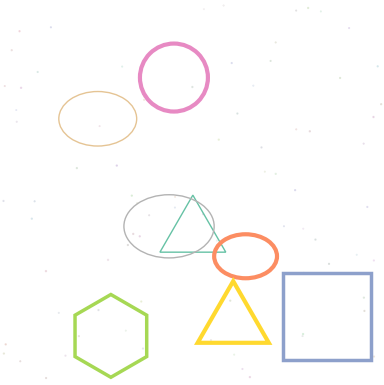[{"shape": "triangle", "thickness": 1, "radius": 0.49, "center": [0.501, 0.394]}, {"shape": "oval", "thickness": 3, "radius": 0.41, "center": [0.638, 0.334]}, {"shape": "square", "thickness": 2.5, "radius": 0.57, "center": [0.85, 0.178]}, {"shape": "circle", "thickness": 3, "radius": 0.44, "center": [0.452, 0.799]}, {"shape": "hexagon", "thickness": 2.5, "radius": 0.54, "center": [0.288, 0.128]}, {"shape": "triangle", "thickness": 3, "radius": 0.53, "center": [0.606, 0.163]}, {"shape": "oval", "thickness": 1, "radius": 0.51, "center": [0.254, 0.692]}, {"shape": "oval", "thickness": 1, "radius": 0.59, "center": [0.439, 0.412]}]